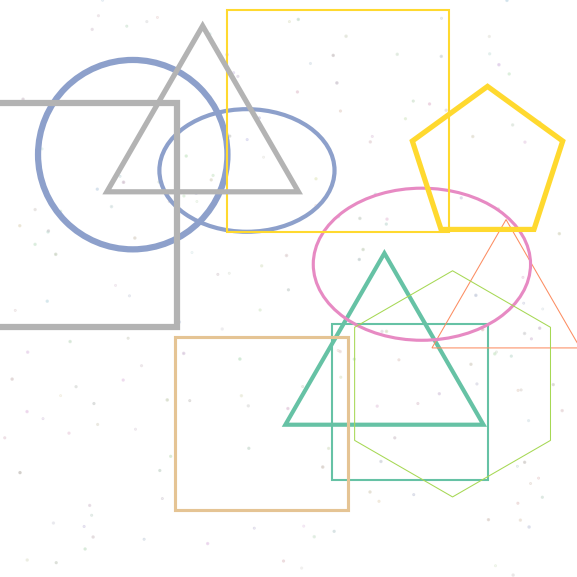[{"shape": "triangle", "thickness": 2, "radius": 0.99, "center": [0.666, 0.363]}, {"shape": "square", "thickness": 1, "radius": 0.67, "center": [0.71, 0.303]}, {"shape": "triangle", "thickness": 0.5, "radius": 0.74, "center": [0.876, 0.471]}, {"shape": "circle", "thickness": 3, "radius": 0.82, "center": [0.23, 0.731]}, {"shape": "oval", "thickness": 2, "radius": 0.76, "center": [0.428, 0.704]}, {"shape": "oval", "thickness": 1.5, "radius": 0.94, "center": [0.731, 0.542]}, {"shape": "hexagon", "thickness": 0.5, "radius": 0.98, "center": [0.784, 0.334]}, {"shape": "pentagon", "thickness": 2.5, "radius": 0.68, "center": [0.844, 0.713]}, {"shape": "square", "thickness": 1, "radius": 0.96, "center": [0.585, 0.79]}, {"shape": "square", "thickness": 1.5, "radius": 0.75, "center": [0.452, 0.266]}, {"shape": "square", "thickness": 3, "radius": 0.97, "center": [0.113, 0.627]}, {"shape": "triangle", "thickness": 2.5, "radius": 0.96, "center": [0.351, 0.763]}]